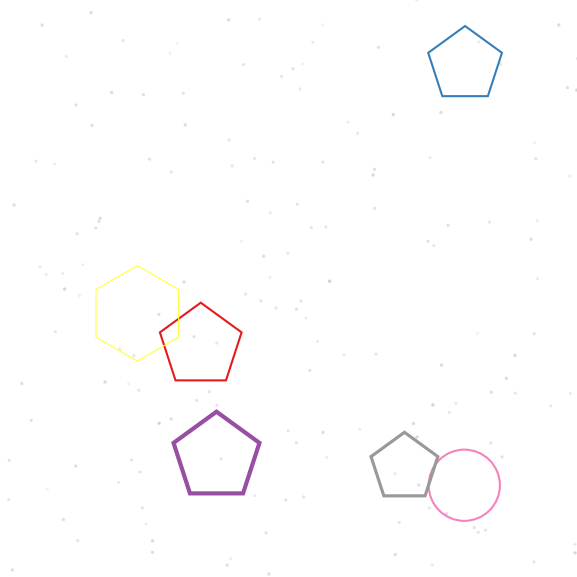[{"shape": "pentagon", "thickness": 1, "radius": 0.37, "center": [0.348, 0.401]}, {"shape": "pentagon", "thickness": 1, "radius": 0.34, "center": [0.805, 0.887]}, {"shape": "pentagon", "thickness": 2, "radius": 0.39, "center": [0.375, 0.208]}, {"shape": "hexagon", "thickness": 0.5, "radius": 0.41, "center": [0.238, 0.457]}, {"shape": "circle", "thickness": 1, "radius": 0.31, "center": [0.804, 0.159]}, {"shape": "pentagon", "thickness": 1.5, "radius": 0.3, "center": [0.7, 0.19]}]